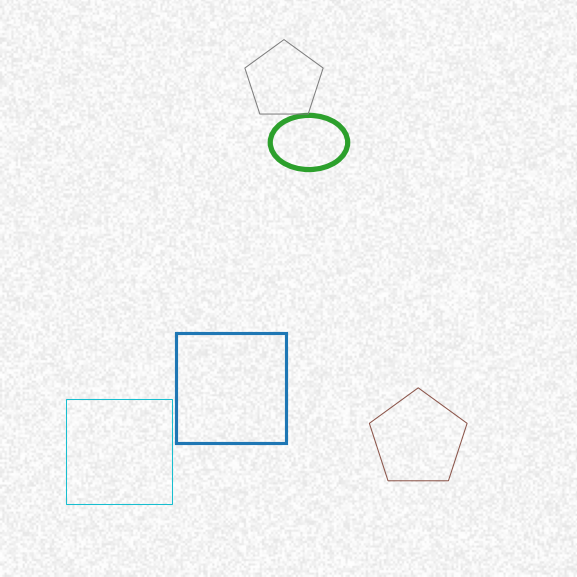[{"shape": "square", "thickness": 1.5, "radius": 0.48, "center": [0.4, 0.327]}, {"shape": "oval", "thickness": 2.5, "radius": 0.34, "center": [0.535, 0.752]}, {"shape": "pentagon", "thickness": 0.5, "radius": 0.44, "center": [0.724, 0.239]}, {"shape": "pentagon", "thickness": 0.5, "radius": 0.36, "center": [0.492, 0.859]}, {"shape": "square", "thickness": 0.5, "radius": 0.46, "center": [0.206, 0.217]}]